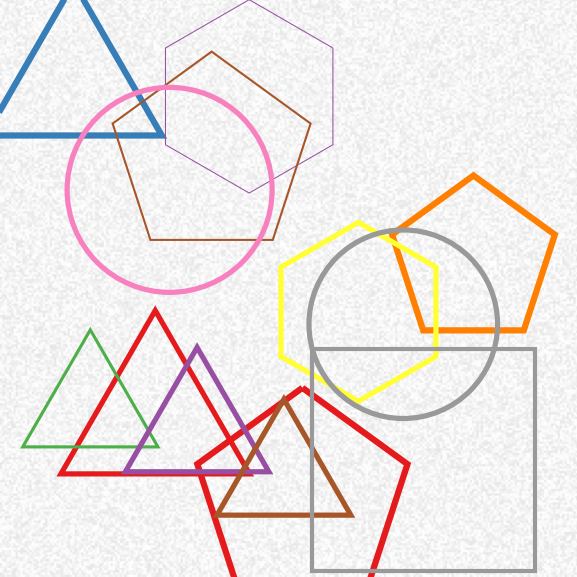[{"shape": "triangle", "thickness": 2.5, "radius": 0.94, "center": [0.269, 0.273]}, {"shape": "pentagon", "thickness": 3, "radius": 0.96, "center": [0.524, 0.136]}, {"shape": "triangle", "thickness": 3, "radius": 0.88, "center": [0.128, 0.853]}, {"shape": "triangle", "thickness": 1.5, "radius": 0.68, "center": [0.156, 0.293]}, {"shape": "triangle", "thickness": 2.5, "radius": 0.72, "center": [0.341, 0.254]}, {"shape": "hexagon", "thickness": 0.5, "radius": 0.84, "center": [0.431, 0.832]}, {"shape": "pentagon", "thickness": 3, "radius": 0.74, "center": [0.82, 0.547]}, {"shape": "hexagon", "thickness": 2.5, "radius": 0.77, "center": [0.621, 0.459]}, {"shape": "pentagon", "thickness": 1, "radius": 0.9, "center": [0.366, 0.73]}, {"shape": "triangle", "thickness": 2.5, "radius": 0.67, "center": [0.492, 0.174]}, {"shape": "circle", "thickness": 2.5, "radius": 0.89, "center": [0.294, 0.67]}, {"shape": "square", "thickness": 2, "radius": 0.96, "center": [0.733, 0.202]}, {"shape": "circle", "thickness": 2.5, "radius": 0.82, "center": [0.698, 0.438]}]